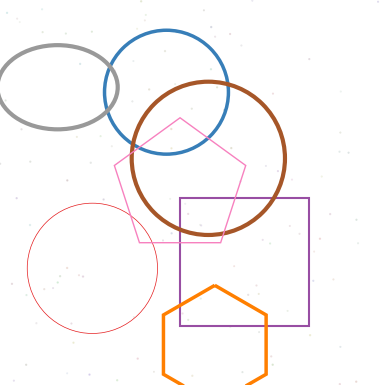[{"shape": "circle", "thickness": 0.5, "radius": 0.85, "center": [0.24, 0.303]}, {"shape": "circle", "thickness": 2.5, "radius": 0.8, "center": [0.432, 0.761]}, {"shape": "square", "thickness": 1.5, "radius": 0.84, "center": [0.635, 0.319]}, {"shape": "hexagon", "thickness": 2.5, "radius": 0.77, "center": [0.558, 0.105]}, {"shape": "circle", "thickness": 3, "radius": 1.0, "center": [0.541, 0.589]}, {"shape": "pentagon", "thickness": 1, "radius": 0.9, "center": [0.468, 0.515]}, {"shape": "oval", "thickness": 3, "radius": 0.78, "center": [0.15, 0.773]}]